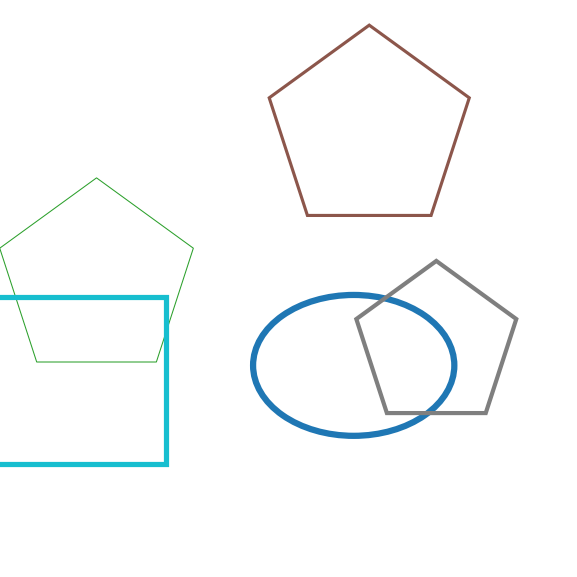[{"shape": "oval", "thickness": 3, "radius": 0.87, "center": [0.612, 0.366]}, {"shape": "pentagon", "thickness": 0.5, "radius": 0.88, "center": [0.167, 0.515]}, {"shape": "pentagon", "thickness": 1.5, "radius": 0.91, "center": [0.639, 0.773]}, {"shape": "pentagon", "thickness": 2, "radius": 0.73, "center": [0.756, 0.402]}, {"shape": "square", "thickness": 2.5, "radius": 0.72, "center": [0.143, 0.34]}]